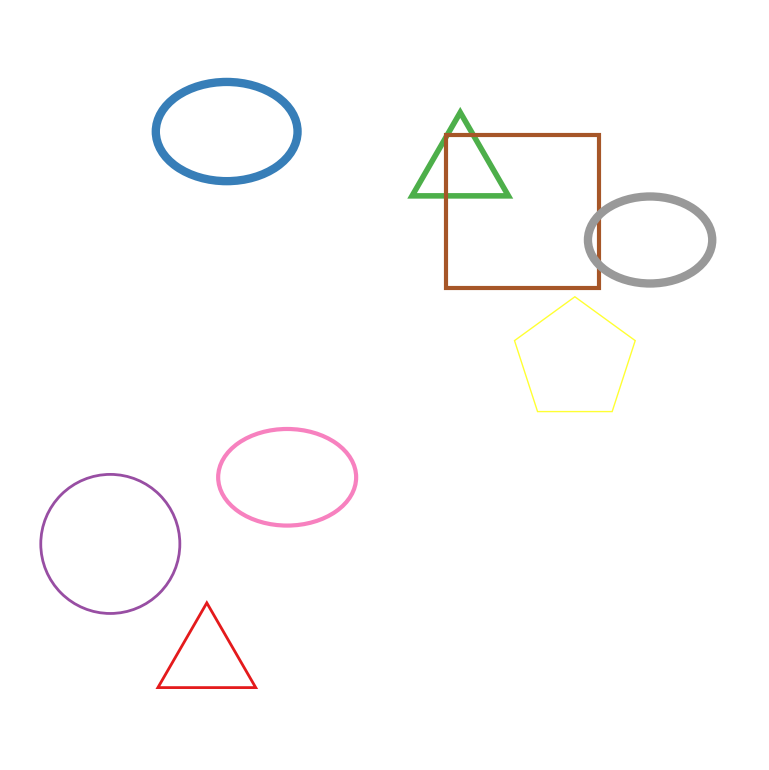[{"shape": "triangle", "thickness": 1, "radius": 0.37, "center": [0.269, 0.144]}, {"shape": "oval", "thickness": 3, "radius": 0.46, "center": [0.294, 0.829]}, {"shape": "triangle", "thickness": 2, "radius": 0.36, "center": [0.598, 0.782]}, {"shape": "circle", "thickness": 1, "radius": 0.45, "center": [0.143, 0.294]}, {"shape": "pentagon", "thickness": 0.5, "radius": 0.41, "center": [0.747, 0.532]}, {"shape": "square", "thickness": 1.5, "radius": 0.5, "center": [0.678, 0.726]}, {"shape": "oval", "thickness": 1.5, "radius": 0.45, "center": [0.373, 0.38]}, {"shape": "oval", "thickness": 3, "radius": 0.4, "center": [0.844, 0.688]}]